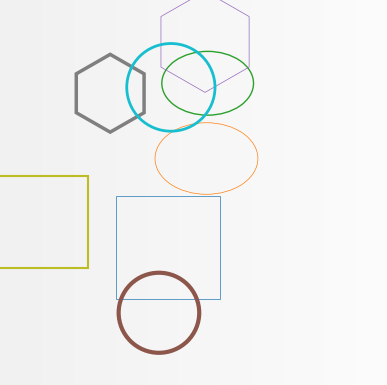[{"shape": "square", "thickness": 0.5, "radius": 0.67, "center": [0.433, 0.357]}, {"shape": "oval", "thickness": 0.5, "radius": 0.66, "center": [0.533, 0.588]}, {"shape": "oval", "thickness": 1, "radius": 0.59, "center": [0.536, 0.784]}, {"shape": "hexagon", "thickness": 0.5, "radius": 0.66, "center": [0.529, 0.891]}, {"shape": "circle", "thickness": 3, "radius": 0.52, "center": [0.41, 0.188]}, {"shape": "hexagon", "thickness": 2.5, "radius": 0.51, "center": [0.284, 0.758]}, {"shape": "square", "thickness": 1.5, "radius": 0.6, "center": [0.106, 0.423]}, {"shape": "circle", "thickness": 2, "radius": 0.57, "center": [0.441, 0.773]}]